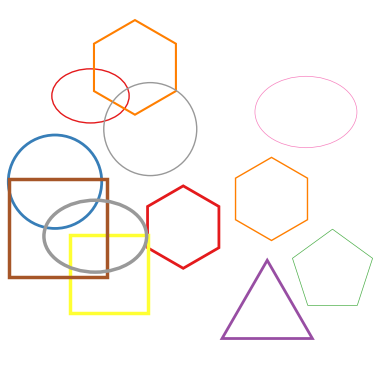[{"shape": "oval", "thickness": 1, "radius": 0.5, "center": [0.235, 0.751]}, {"shape": "hexagon", "thickness": 2, "radius": 0.54, "center": [0.476, 0.41]}, {"shape": "circle", "thickness": 2, "radius": 0.61, "center": [0.143, 0.528]}, {"shape": "pentagon", "thickness": 0.5, "radius": 0.55, "center": [0.864, 0.295]}, {"shape": "triangle", "thickness": 2, "radius": 0.68, "center": [0.694, 0.188]}, {"shape": "hexagon", "thickness": 1, "radius": 0.54, "center": [0.705, 0.483]}, {"shape": "hexagon", "thickness": 1.5, "radius": 0.61, "center": [0.351, 0.825]}, {"shape": "square", "thickness": 2.5, "radius": 0.51, "center": [0.284, 0.289]}, {"shape": "square", "thickness": 2.5, "radius": 0.64, "center": [0.151, 0.408]}, {"shape": "oval", "thickness": 0.5, "radius": 0.66, "center": [0.795, 0.709]}, {"shape": "circle", "thickness": 1, "radius": 0.6, "center": [0.39, 0.665]}, {"shape": "oval", "thickness": 2.5, "radius": 0.67, "center": [0.247, 0.387]}]